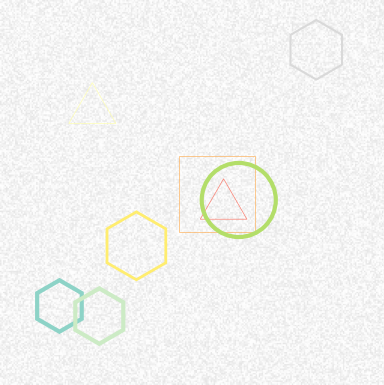[{"shape": "hexagon", "thickness": 3, "radius": 0.33, "center": [0.154, 0.205]}, {"shape": "triangle", "thickness": 0.5, "radius": 0.35, "center": [0.24, 0.715]}, {"shape": "triangle", "thickness": 0.5, "radius": 0.35, "center": [0.581, 0.466]}, {"shape": "square", "thickness": 0.5, "radius": 0.49, "center": [0.564, 0.496]}, {"shape": "circle", "thickness": 3, "radius": 0.48, "center": [0.62, 0.481]}, {"shape": "hexagon", "thickness": 1.5, "radius": 0.39, "center": [0.821, 0.871]}, {"shape": "hexagon", "thickness": 3, "radius": 0.36, "center": [0.258, 0.179]}, {"shape": "hexagon", "thickness": 2, "radius": 0.44, "center": [0.354, 0.362]}]